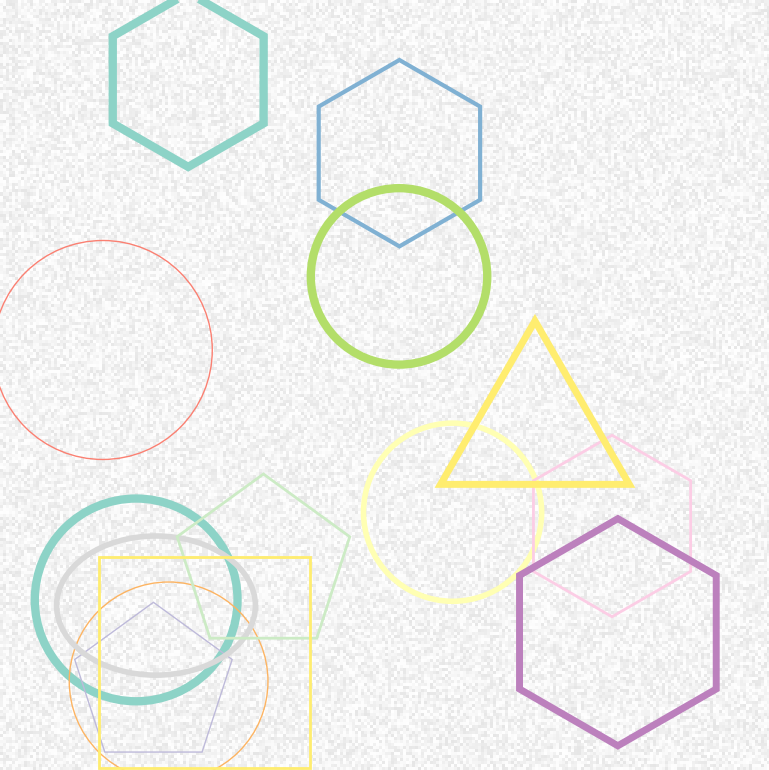[{"shape": "hexagon", "thickness": 3, "radius": 0.57, "center": [0.244, 0.896]}, {"shape": "circle", "thickness": 3, "radius": 0.66, "center": [0.177, 0.221]}, {"shape": "circle", "thickness": 2, "radius": 0.58, "center": [0.588, 0.335]}, {"shape": "pentagon", "thickness": 0.5, "radius": 0.54, "center": [0.199, 0.11]}, {"shape": "circle", "thickness": 0.5, "radius": 0.71, "center": [0.133, 0.545]}, {"shape": "hexagon", "thickness": 1.5, "radius": 0.61, "center": [0.519, 0.801]}, {"shape": "circle", "thickness": 0.5, "radius": 0.65, "center": [0.219, 0.115]}, {"shape": "circle", "thickness": 3, "radius": 0.57, "center": [0.518, 0.641]}, {"shape": "hexagon", "thickness": 1, "radius": 0.59, "center": [0.795, 0.317]}, {"shape": "oval", "thickness": 2, "radius": 0.65, "center": [0.203, 0.214]}, {"shape": "hexagon", "thickness": 2.5, "radius": 0.74, "center": [0.802, 0.179]}, {"shape": "pentagon", "thickness": 1, "radius": 0.59, "center": [0.342, 0.267]}, {"shape": "triangle", "thickness": 2.5, "radius": 0.71, "center": [0.695, 0.442]}, {"shape": "square", "thickness": 1, "radius": 0.68, "center": [0.265, 0.14]}]